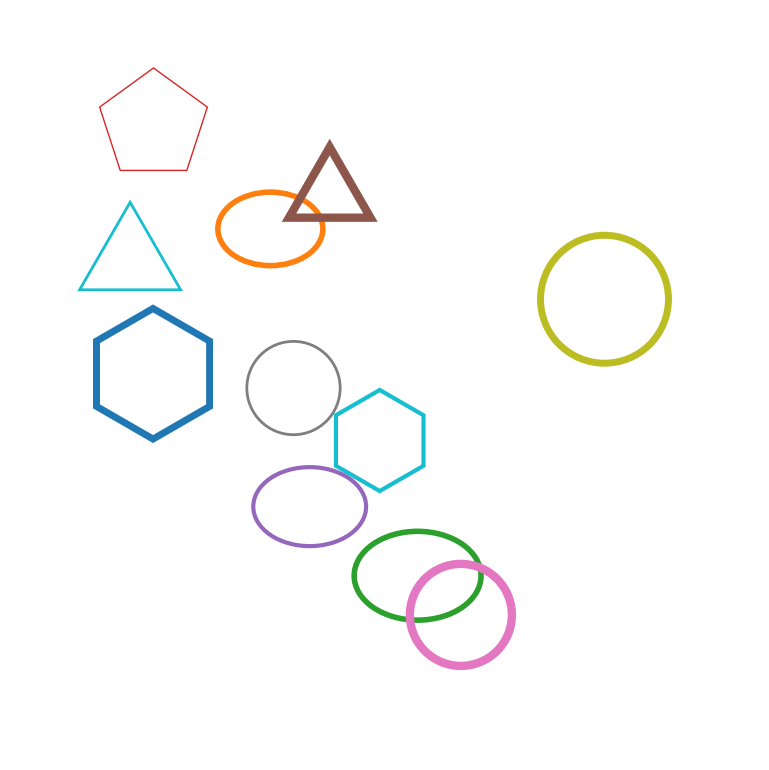[{"shape": "hexagon", "thickness": 2.5, "radius": 0.42, "center": [0.199, 0.515]}, {"shape": "oval", "thickness": 2, "radius": 0.34, "center": [0.351, 0.703]}, {"shape": "oval", "thickness": 2, "radius": 0.41, "center": [0.542, 0.252]}, {"shape": "pentagon", "thickness": 0.5, "radius": 0.37, "center": [0.199, 0.838]}, {"shape": "oval", "thickness": 1.5, "radius": 0.37, "center": [0.402, 0.342]}, {"shape": "triangle", "thickness": 3, "radius": 0.31, "center": [0.428, 0.748]}, {"shape": "circle", "thickness": 3, "radius": 0.33, "center": [0.599, 0.201]}, {"shape": "circle", "thickness": 1, "radius": 0.3, "center": [0.381, 0.496]}, {"shape": "circle", "thickness": 2.5, "radius": 0.42, "center": [0.785, 0.611]}, {"shape": "hexagon", "thickness": 1.5, "radius": 0.33, "center": [0.493, 0.428]}, {"shape": "triangle", "thickness": 1, "radius": 0.38, "center": [0.169, 0.662]}]